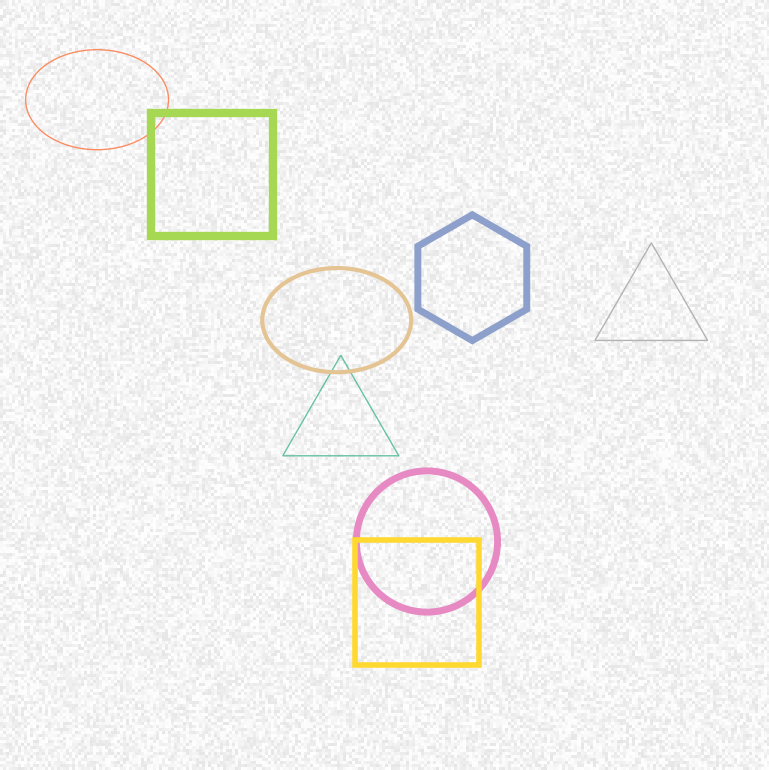[{"shape": "triangle", "thickness": 0.5, "radius": 0.43, "center": [0.443, 0.452]}, {"shape": "oval", "thickness": 0.5, "radius": 0.46, "center": [0.126, 0.871]}, {"shape": "hexagon", "thickness": 2.5, "radius": 0.41, "center": [0.613, 0.639]}, {"shape": "circle", "thickness": 2.5, "radius": 0.46, "center": [0.554, 0.297]}, {"shape": "square", "thickness": 3, "radius": 0.4, "center": [0.275, 0.773]}, {"shape": "square", "thickness": 2, "radius": 0.41, "center": [0.542, 0.217]}, {"shape": "oval", "thickness": 1.5, "radius": 0.48, "center": [0.437, 0.584]}, {"shape": "triangle", "thickness": 0.5, "radius": 0.42, "center": [0.846, 0.6]}]